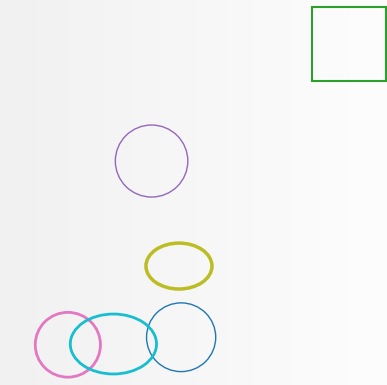[{"shape": "circle", "thickness": 1, "radius": 0.45, "center": [0.467, 0.124]}, {"shape": "square", "thickness": 1.5, "radius": 0.48, "center": [0.9, 0.886]}, {"shape": "circle", "thickness": 1, "radius": 0.47, "center": [0.391, 0.582]}, {"shape": "circle", "thickness": 2, "radius": 0.42, "center": [0.175, 0.104]}, {"shape": "oval", "thickness": 2.5, "radius": 0.43, "center": [0.462, 0.309]}, {"shape": "oval", "thickness": 2, "radius": 0.56, "center": [0.293, 0.106]}]